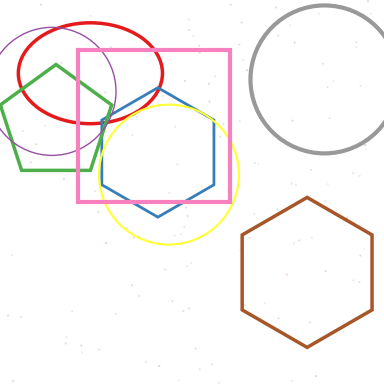[{"shape": "oval", "thickness": 2.5, "radius": 0.94, "center": [0.235, 0.81]}, {"shape": "hexagon", "thickness": 2, "radius": 0.84, "center": [0.41, 0.604]}, {"shape": "pentagon", "thickness": 2.5, "radius": 0.76, "center": [0.145, 0.68]}, {"shape": "circle", "thickness": 1, "radius": 0.83, "center": [0.135, 0.763]}, {"shape": "circle", "thickness": 1.5, "radius": 0.91, "center": [0.439, 0.546]}, {"shape": "hexagon", "thickness": 2.5, "radius": 0.97, "center": [0.798, 0.292]}, {"shape": "square", "thickness": 3, "radius": 0.99, "center": [0.4, 0.674]}, {"shape": "circle", "thickness": 3, "radius": 0.96, "center": [0.843, 0.794]}]